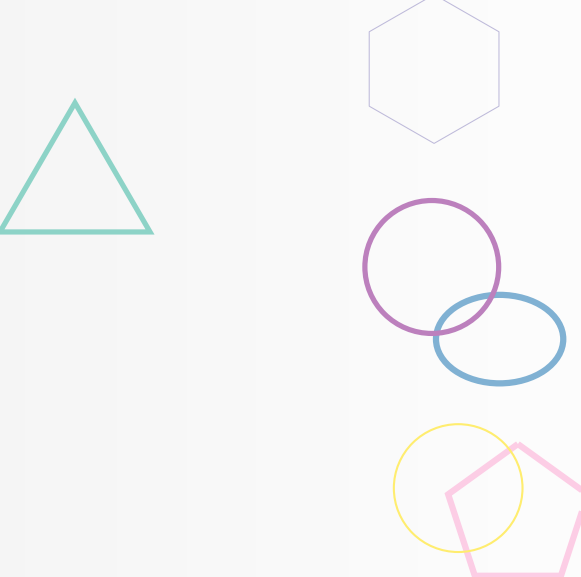[{"shape": "triangle", "thickness": 2.5, "radius": 0.75, "center": [0.129, 0.672]}, {"shape": "hexagon", "thickness": 0.5, "radius": 0.64, "center": [0.747, 0.88]}, {"shape": "oval", "thickness": 3, "radius": 0.55, "center": [0.86, 0.412]}, {"shape": "pentagon", "thickness": 3, "radius": 0.63, "center": [0.891, 0.104]}, {"shape": "circle", "thickness": 2.5, "radius": 0.58, "center": [0.743, 0.537]}, {"shape": "circle", "thickness": 1, "radius": 0.55, "center": [0.788, 0.154]}]